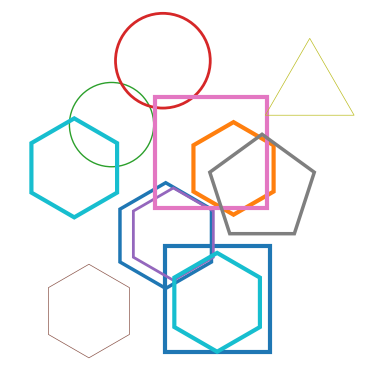[{"shape": "hexagon", "thickness": 2.5, "radius": 0.69, "center": [0.43, 0.388]}, {"shape": "square", "thickness": 3, "radius": 0.69, "center": [0.565, 0.224]}, {"shape": "hexagon", "thickness": 3, "radius": 0.6, "center": [0.607, 0.563]}, {"shape": "circle", "thickness": 1, "radius": 0.55, "center": [0.29, 0.676]}, {"shape": "circle", "thickness": 2, "radius": 0.62, "center": [0.423, 0.842]}, {"shape": "hexagon", "thickness": 2, "radius": 0.6, "center": [0.45, 0.392]}, {"shape": "hexagon", "thickness": 0.5, "radius": 0.61, "center": [0.231, 0.192]}, {"shape": "square", "thickness": 3, "radius": 0.73, "center": [0.548, 0.604]}, {"shape": "pentagon", "thickness": 2.5, "radius": 0.71, "center": [0.681, 0.508]}, {"shape": "triangle", "thickness": 0.5, "radius": 0.67, "center": [0.804, 0.767]}, {"shape": "hexagon", "thickness": 3, "radius": 0.64, "center": [0.193, 0.564]}, {"shape": "hexagon", "thickness": 3, "radius": 0.64, "center": [0.564, 0.215]}]